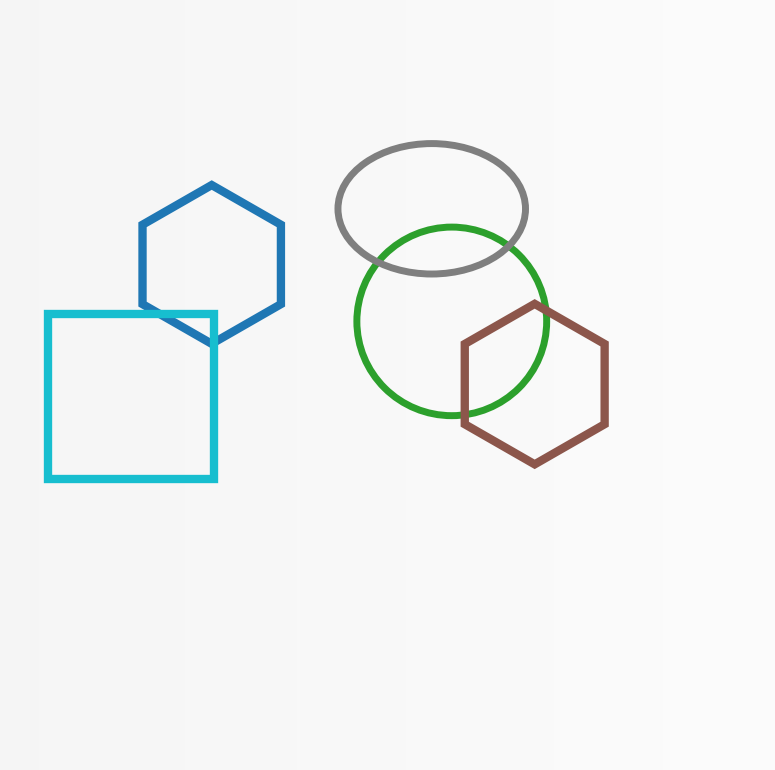[{"shape": "hexagon", "thickness": 3, "radius": 0.52, "center": [0.273, 0.657]}, {"shape": "circle", "thickness": 2.5, "radius": 0.61, "center": [0.583, 0.583]}, {"shape": "hexagon", "thickness": 3, "radius": 0.52, "center": [0.69, 0.501]}, {"shape": "oval", "thickness": 2.5, "radius": 0.6, "center": [0.557, 0.729]}, {"shape": "square", "thickness": 3, "radius": 0.54, "center": [0.169, 0.485]}]